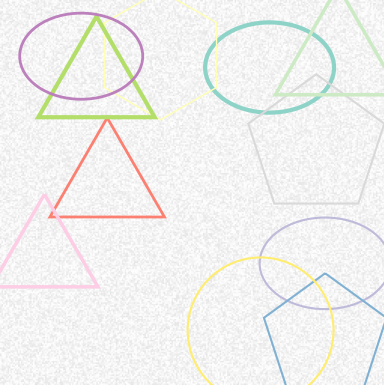[{"shape": "oval", "thickness": 3, "radius": 0.84, "center": [0.7, 0.825]}, {"shape": "hexagon", "thickness": 1, "radius": 0.84, "center": [0.417, 0.857]}, {"shape": "oval", "thickness": 1.5, "radius": 0.85, "center": [0.844, 0.316]}, {"shape": "triangle", "thickness": 2, "radius": 0.86, "center": [0.278, 0.522]}, {"shape": "pentagon", "thickness": 1.5, "radius": 0.84, "center": [0.845, 0.123]}, {"shape": "triangle", "thickness": 3, "radius": 0.87, "center": [0.251, 0.783]}, {"shape": "triangle", "thickness": 2.5, "radius": 0.8, "center": [0.116, 0.335]}, {"shape": "pentagon", "thickness": 1.5, "radius": 0.93, "center": [0.821, 0.622]}, {"shape": "oval", "thickness": 2, "radius": 0.8, "center": [0.211, 0.854]}, {"shape": "triangle", "thickness": 2.5, "radius": 0.94, "center": [0.878, 0.848]}, {"shape": "circle", "thickness": 1.5, "radius": 0.95, "center": [0.677, 0.142]}]